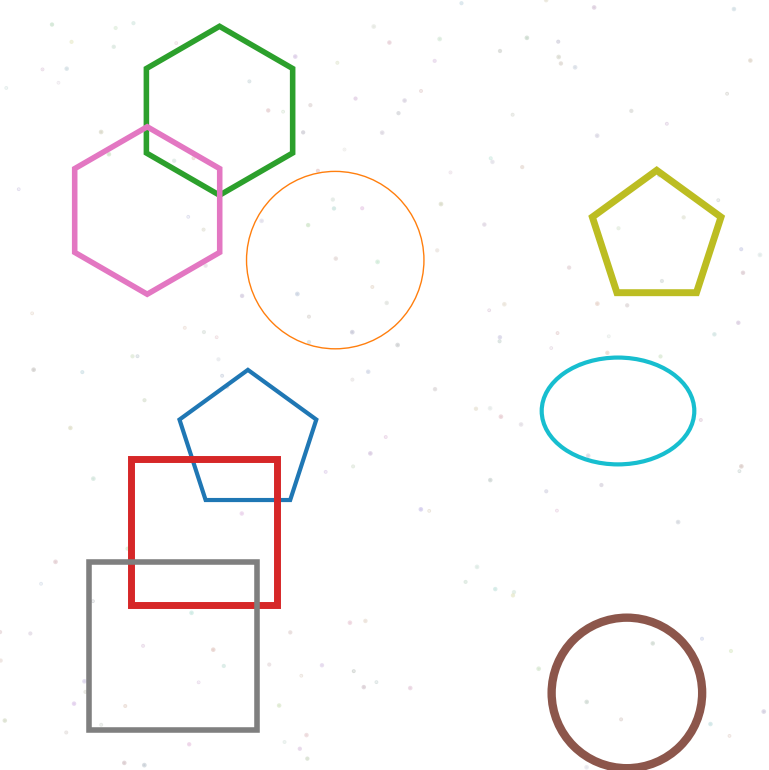[{"shape": "pentagon", "thickness": 1.5, "radius": 0.47, "center": [0.322, 0.426]}, {"shape": "circle", "thickness": 0.5, "radius": 0.58, "center": [0.435, 0.662]}, {"shape": "hexagon", "thickness": 2, "radius": 0.55, "center": [0.285, 0.856]}, {"shape": "square", "thickness": 2.5, "radius": 0.48, "center": [0.265, 0.309]}, {"shape": "circle", "thickness": 3, "radius": 0.49, "center": [0.814, 0.1]}, {"shape": "hexagon", "thickness": 2, "radius": 0.54, "center": [0.191, 0.727]}, {"shape": "square", "thickness": 2, "radius": 0.55, "center": [0.225, 0.161]}, {"shape": "pentagon", "thickness": 2.5, "radius": 0.44, "center": [0.853, 0.691]}, {"shape": "oval", "thickness": 1.5, "radius": 0.5, "center": [0.803, 0.466]}]